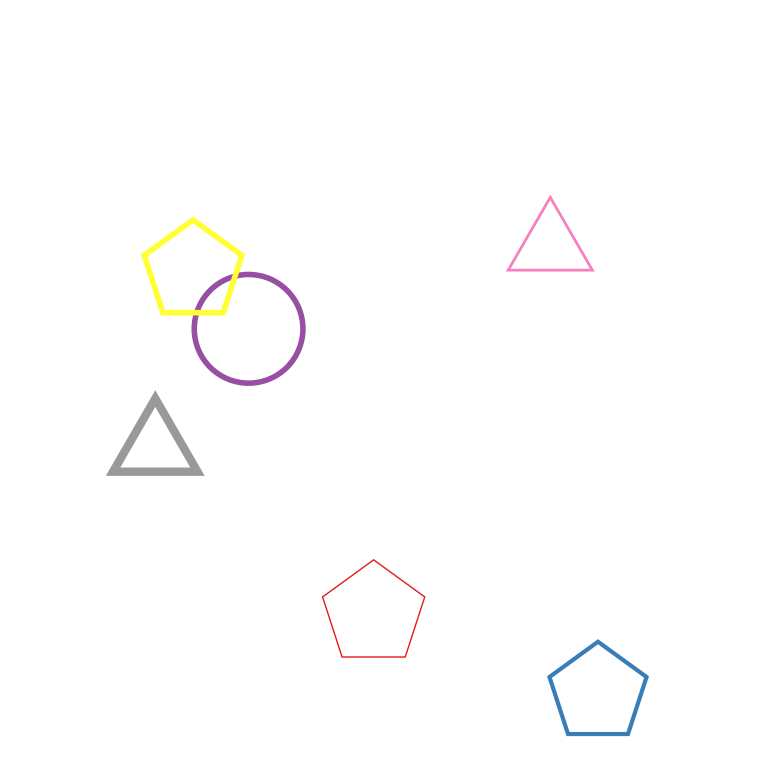[{"shape": "pentagon", "thickness": 0.5, "radius": 0.35, "center": [0.485, 0.203]}, {"shape": "pentagon", "thickness": 1.5, "radius": 0.33, "center": [0.777, 0.1]}, {"shape": "circle", "thickness": 2, "radius": 0.35, "center": [0.323, 0.573]}, {"shape": "pentagon", "thickness": 2, "radius": 0.33, "center": [0.251, 0.648]}, {"shape": "triangle", "thickness": 1, "radius": 0.32, "center": [0.715, 0.681]}, {"shape": "triangle", "thickness": 3, "radius": 0.32, "center": [0.202, 0.419]}]